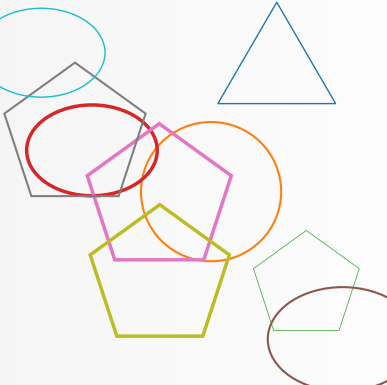[{"shape": "triangle", "thickness": 1, "radius": 0.88, "center": [0.714, 0.819]}, {"shape": "circle", "thickness": 1.5, "radius": 0.9, "center": [0.545, 0.502]}, {"shape": "pentagon", "thickness": 0.5, "radius": 0.72, "center": [0.791, 0.258]}, {"shape": "oval", "thickness": 2.5, "radius": 0.84, "center": [0.237, 0.609]}, {"shape": "oval", "thickness": 1.5, "radius": 0.97, "center": [0.884, 0.119]}, {"shape": "pentagon", "thickness": 2.5, "radius": 0.98, "center": [0.411, 0.483]}, {"shape": "pentagon", "thickness": 1.5, "radius": 0.96, "center": [0.193, 0.646]}, {"shape": "pentagon", "thickness": 2.5, "radius": 0.94, "center": [0.412, 0.28]}, {"shape": "oval", "thickness": 1, "radius": 0.82, "center": [0.106, 0.863]}]